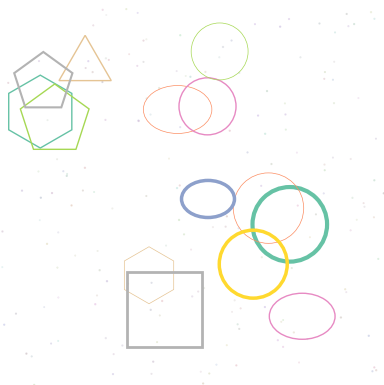[{"shape": "circle", "thickness": 3, "radius": 0.48, "center": [0.753, 0.417]}, {"shape": "hexagon", "thickness": 1, "radius": 0.47, "center": [0.105, 0.71]}, {"shape": "circle", "thickness": 0.5, "radius": 0.46, "center": [0.697, 0.459]}, {"shape": "oval", "thickness": 0.5, "radius": 0.44, "center": [0.461, 0.716]}, {"shape": "oval", "thickness": 2.5, "radius": 0.34, "center": [0.54, 0.483]}, {"shape": "circle", "thickness": 1, "radius": 0.37, "center": [0.539, 0.724]}, {"shape": "oval", "thickness": 1, "radius": 0.43, "center": [0.785, 0.179]}, {"shape": "circle", "thickness": 0.5, "radius": 0.37, "center": [0.57, 0.866]}, {"shape": "pentagon", "thickness": 1, "radius": 0.47, "center": [0.142, 0.688]}, {"shape": "circle", "thickness": 2.5, "radius": 0.44, "center": [0.658, 0.314]}, {"shape": "triangle", "thickness": 1, "radius": 0.39, "center": [0.221, 0.83]}, {"shape": "hexagon", "thickness": 0.5, "radius": 0.37, "center": [0.387, 0.285]}, {"shape": "pentagon", "thickness": 1.5, "radius": 0.4, "center": [0.113, 0.785]}, {"shape": "square", "thickness": 2, "radius": 0.49, "center": [0.428, 0.197]}]